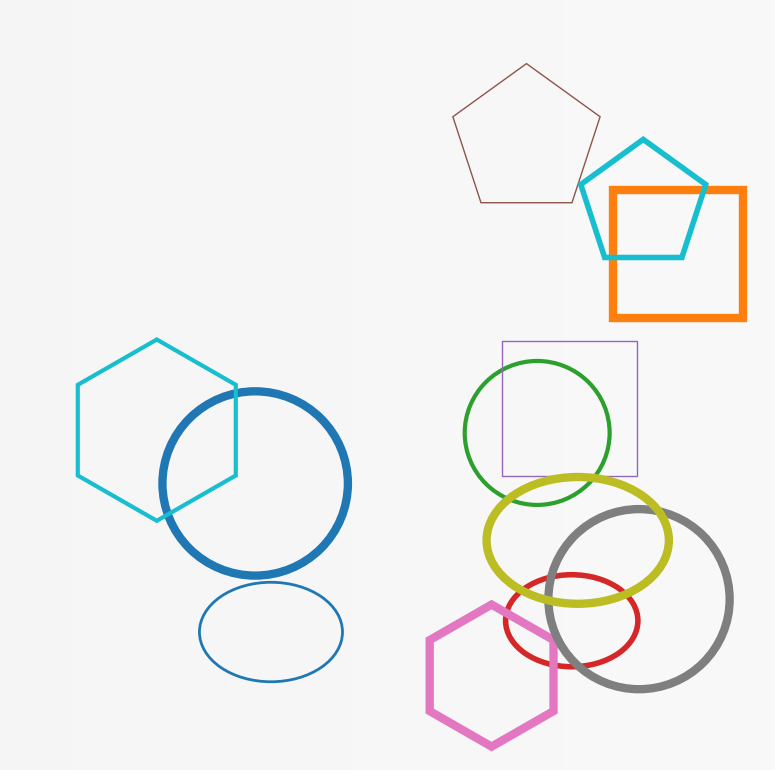[{"shape": "oval", "thickness": 1, "radius": 0.46, "center": [0.35, 0.179]}, {"shape": "circle", "thickness": 3, "radius": 0.6, "center": [0.329, 0.372]}, {"shape": "square", "thickness": 3, "radius": 0.42, "center": [0.875, 0.67]}, {"shape": "circle", "thickness": 1.5, "radius": 0.47, "center": [0.693, 0.438]}, {"shape": "oval", "thickness": 2, "radius": 0.43, "center": [0.738, 0.194]}, {"shape": "square", "thickness": 0.5, "radius": 0.44, "center": [0.735, 0.47]}, {"shape": "pentagon", "thickness": 0.5, "radius": 0.5, "center": [0.679, 0.818]}, {"shape": "hexagon", "thickness": 3, "radius": 0.46, "center": [0.634, 0.123]}, {"shape": "circle", "thickness": 3, "radius": 0.58, "center": [0.825, 0.222]}, {"shape": "oval", "thickness": 3, "radius": 0.59, "center": [0.745, 0.298]}, {"shape": "pentagon", "thickness": 2, "radius": 0.42, "center": [0.83, 0.734]}, {"shape": "hexagon", "thickness": 1.5, "radius": 0.59, "center": [0.202, 0.441]}]